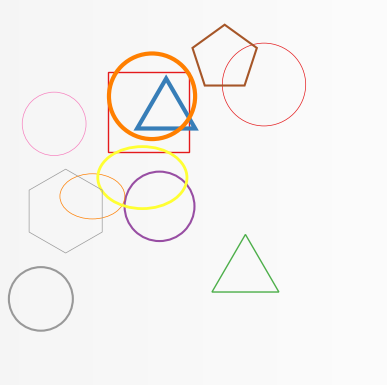[{"shape": "circle", "thickness": 0.5, "radius": 0.54, "center": [0.681, 0.78]}, {"shape": "square", "thickness": 1, "radius": 0.52, "center": [0.383, 0.709]}, {"shape": "triangle", "thickness": 3, "radius": 0.43, "center": [0.429, 0.709]}, {"shape": "triangle", "thickness": 1, "radius": 0.5, "center": [0.633, 0.291]}, {"shape": "circle", "thickness": 1.5, "radius": 0.45, "center": [0.412, 0.464]}, {"shape": "oval", "thickness": 0.5, "radius": 0.42, "center": [0.238, 0.49]}, {"shape": "circle", "thickness": 3, "radius": 0.56, "center": [0.392, 0.75]}, {"shape": "oval", "thickness": 2, "radius": 0.58, "center": [0.367, 0.539]}, {"shape": "pentagon", "thickness": 1.5, "radius": 0.44, "center": [0.58, 0.848]}, {"shape": "circle", "thickness": 0.5, "radius": 0.41, "center": [0.14, 0.678]}, {"shape": "hexagon", "thickness": 0.5, "radius": 0.54, "center": [0.169, 0.452]}, {"shape": "circle", "thickness": 1.5, "radius": 0.41, "center": [0.105, 0.224]}]